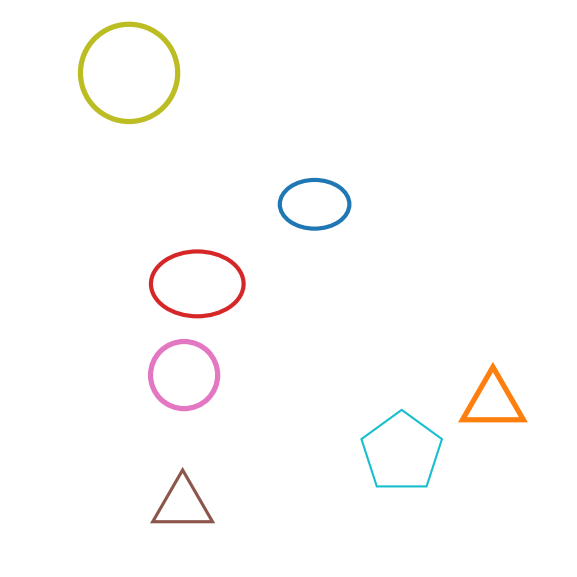[{"shape": "oval", "thickness": 2, "radius": 0.3, "center": [0.545, 0.645]}, {"shape": "triangle", "thickness": 2.5, "radius": 0.3, "center": [0.854, 0.303]}, {"shape": "oval", "thickness": 2, "radius": 0.4, "center": [0.342, 0.508]}, {"shape": "triangle", "thickness": 1.5, "radius": 0.3, "center": [0.316, 0.126]}, {"shape": "circle", "thickness": 2.5, "radius": 0.29, "center": [0.319, 0.35]}, {"shape": "circle", "thickness": 2.5, "radius": 0.42, "center": [0.223, 0.873]}, {"shape": "pentagon", "thickness": 1, "radius": 0.37, "center": [0.696, 0.216]}]